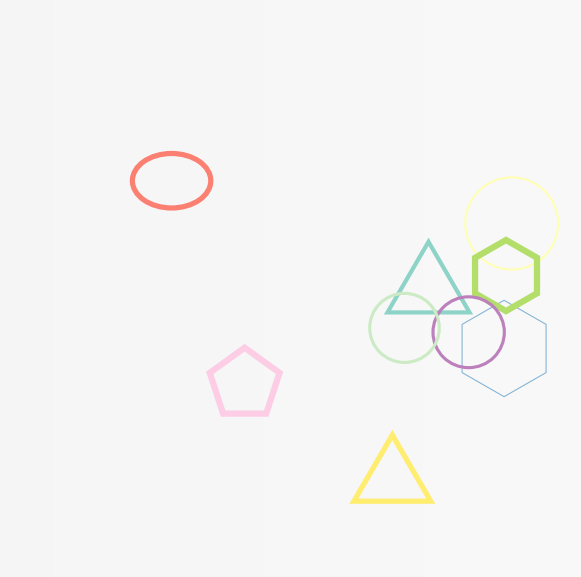[{"shape": "triangle", "thickness": 2, "radius": 0.41, "center": [0.737, 0.499]}, {"shape": "circle", "thickness": 1, "radius": 0.4, "center": [0.88, 0.612]}, {"shape": "oval", "thickness": 2.5, "radius": 0.34, "center": [0.295, 0.686]}, {"shape": "hexagon", "thickness": 0.5, "radius": 0.42, "center": [0.867, 0.396]}, {"shape": "hexagon", "thickness": 3, "radius": 0.31, "center": [0.871, 0.522]}, {"shape": "pentagon", "thickness": 3, "radius": 0.32, "center": [0.421, 0.334]}, {"shape": "circle", "thickness": 1.5, "radius": 0.31, "center": [0.806, 0.424]}, {"shape": "circle", "thickness": 1.5, "radius": 0.3, "center": [0.696, 0.431]}, {"shape": "triangle", "thickness": 2.5, "radius": 0.38, "center": [0.675, 0.169]}]